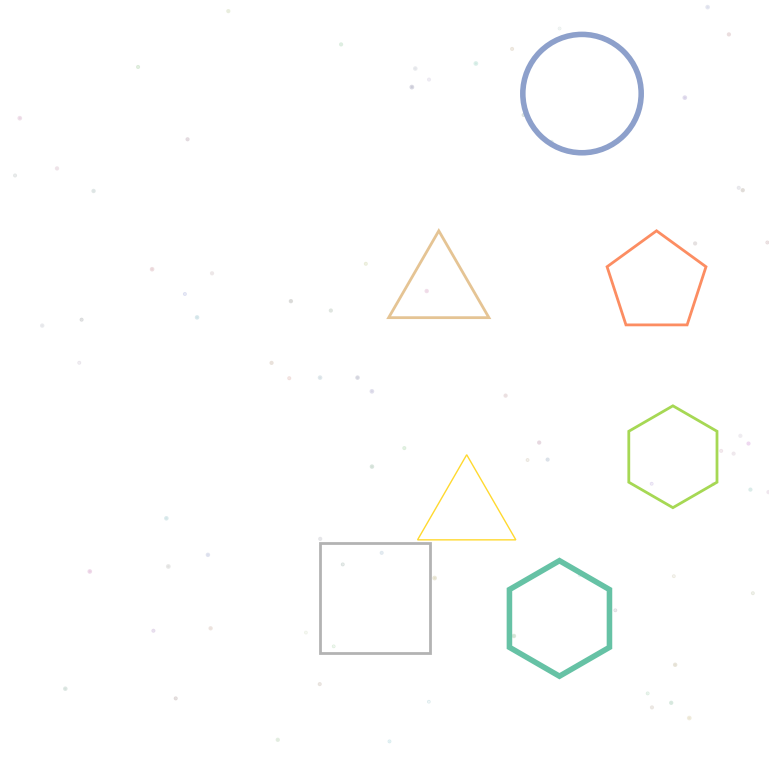[{"shape": "hexagon", "thickness": 2, "radius": 0.38, "center": [0.727, 0.197]}, {"shape": "pentagon", "thickness": 1, "radius": 0.34, "center": [0.853, 0.633]}, {"shape": "circle", "thickness": 2, "radius": 0.38, "center": [0.756, 0.878]}, {"shape": "hexagon", "thickness": 1, "radius": 0.33, "center": [0.874, 0.407]}, {"shape": "triangle", "thickness": 0.5, "radius": 0.37, "center": [0.606, 0.336]}, {"shape": "triangle", "thickness": 1, "radius": 0.38, "center": [0.57, 0.625]}, {"shape": "square", "thickness": 1, "radius": 0.36, "center": [0.487, 0.224]}]